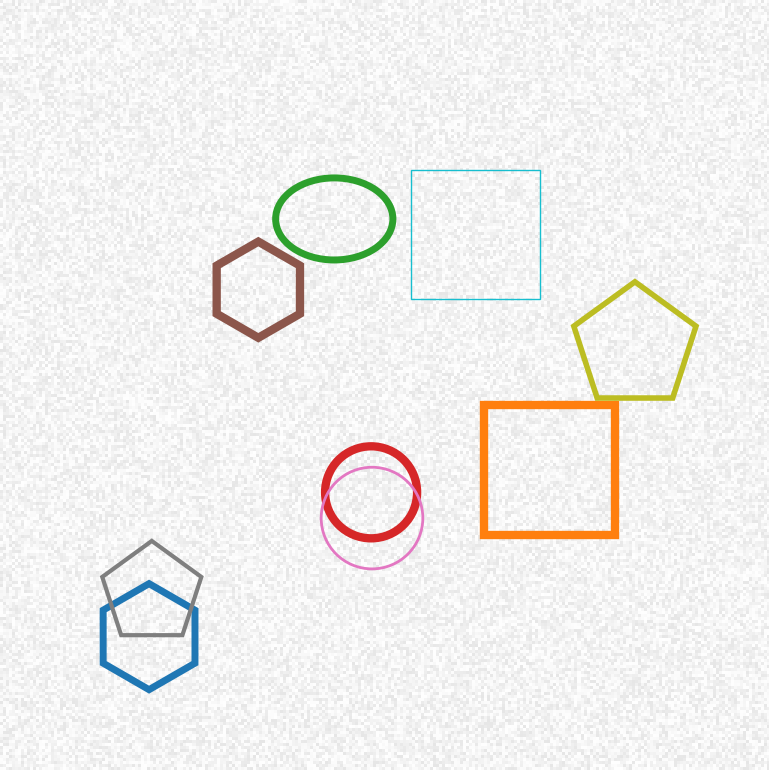[{"shape": "hexagon", "thickness": 2.5, "radius": 0.34, "center": [0.194, 0.173]}, {"shape": "square", "thickness": 3, "radius": 0.42, "center": [0.713, 0.39]}, {"shape": "oval", "thickness": 2.5, "radius": 0.38, "center": [0.434, 0.716]}, {"shape": "circle", "thickness": 3, "radius": 0.3, "center": [0.482, 0.361]}, {"shape": "hexagon", "thickness": 3, "radius": 0.31, "center": [0.335, 0.624]}, {"shape": "circle", "thickness": 1, "radius": 0.33, "center": [0.483, 0.327]}, {"shape": "pentagon", "thickness": 1.5, "radius": 0.34, "center": [0.197, 0.23]}, {"shape": "pentagon", "thickness": 2, "radius": 0.42, "center": [0.825, 0.551]}, {"shape": "square", "thickness": 0.5, "radius": 0.42, "center": [0.617, 0.695]}]